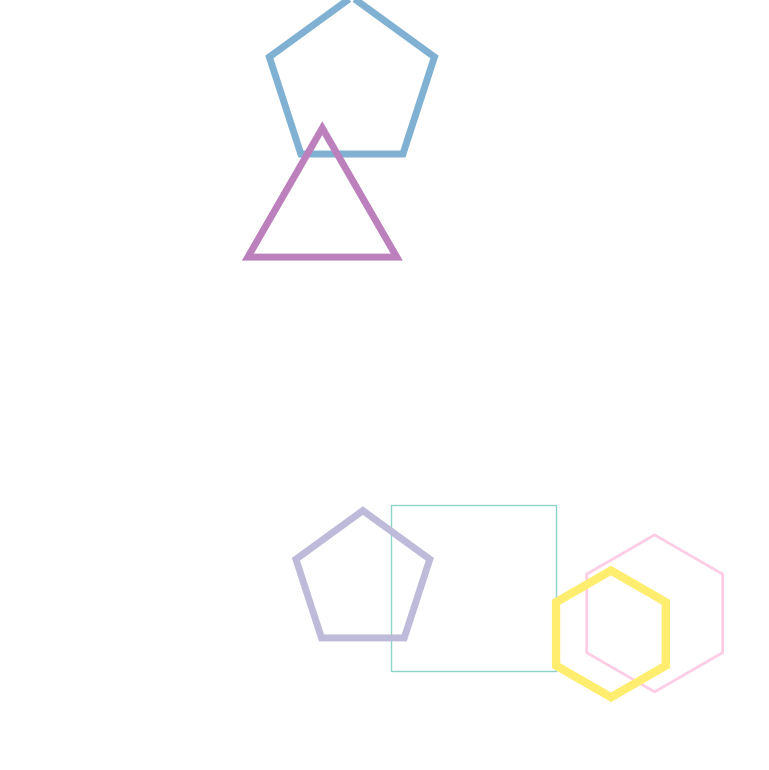[{"shape": "square", "thickness": 0.5, "radius": 0.54, "center": [0.615, 0.236]}, {"shape": "pentagon", "thickness": 2.5, "radius": 0.46, "center": [0.471, 0.245]}, {"shape": "pentagon", "thickness": 2.5, "radius": 0.56, "center": [0.457, 0.891]}, {"shape": "hexagon", "thickness": 1, "radius": 0.51, "center": [0.85, 0.203]}, {"shape": "triangle", "thickness": 2.5, "radius": 0.56, "center": [0.419, 0.722]}, {"shape": "hexagon", "thickness": 3, "radius": 0.41, "center": [0.793, 0.177]}]